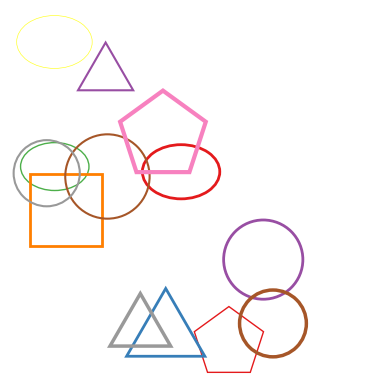[{"shape": "oval", "thickness": 2, "radius": 0.5, "center": [0.47, 0.554]}, {"shape": "pentagon", "thickness": 1, "radius": 0.47, "center": [0.595, 0.109]}, {"shape": "triangle", "thickness": 2, "radius": 0.59, "center": [0.43, 0.133]}, {"shape": "oval", "thickness": 1, "radius": 0.44, "center": [0.142, 0.567]}, {"shape": "circle", "thickness": 2, "radius": 0.51, "center": [0.684, 0.326]}, {"shape": "triangle", "thickness": 1.5, "radius": 0.41, "center": [0.274, 0.807]}, {"shape": "square", "thickness": 2, "radius": 0.47, "center": [0.171, 0.454]}, {"shape": "oval", "thickness": 0.5, "radius": 0.49, "center": [0.141, 0.891]}, {"shape": "circle", "thickness": 1.5, "radius": 0.55, "center": [0.279, 0.542]}, {"shape": "circle", "thickness": 2.5, "radius": 0.43, "center": [0.709, 0.16]}, {"shape": "pentagon", "thickness": 3, "radius": 0.59, "center": [0.423, 0.648]}, {"shape": "triangle", "thickness": 2.5, "radius": 0.45, "center": [0.364, 0.147]}, {"shape": "circle", "thickness": 1.5, "radius": 0.43, "center": [0.121, 0.55]}]